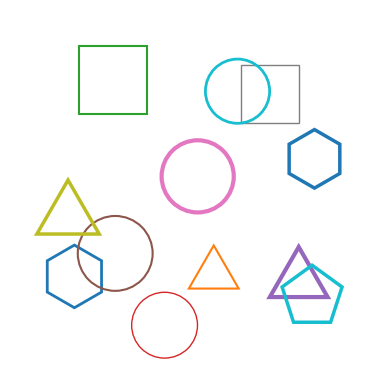[{"shape": "hexagon", "thickness": 2.5, "radius": 0.38, "center": [0.817, 0.587]}, {"shape": "hexagon", "thickness": 2, "radius": 0.41, "center": [0.193, 0.282]}, {"shape": "triangle", "thickness": 1.5, "radius": 0.37, "center": [0.555, 0.288]}, {"shape": "square", "thickness": 1.5, "radius": 0.44, "center": [0.293, 0.791]}, {"shape": "circle", "thickness": 1, "radius": 0.43, "center": [0.427, 0.155]}, {"shape": "triangle", "thickness": 3, "radius": 0.43, "center": [0.776, 0.272]}, {"shape": "circle", "thickness": 1.5, "radius": 0.49, "center": [0.299, 0.342]}, {"shape": "circle", "thickness": 3, "radius": 0.47, "center": [0.513, 0.542]}, {"shape": "square", "thickness": 1, "radius": 0.38, "center": [0.702, 0.755]}, {"shape": "triangle", "thickness": 2.5, "radius": 0.47, "center": [0.177, 0.439]}, {"shape": "pentagon", "thickness": 2.5, "radius": 0.41, "center": [0.811, 0.229]}, {"shape": "circle", "thickness": 2, "radius": 0.42, "center": [0.617, 0.763]}]